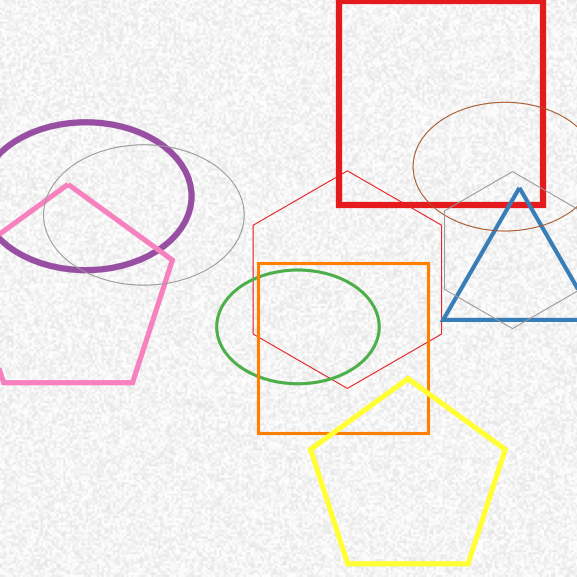[{"shape": "hexagon", "thickness": 0.5, "radius": 0.94, "center": [0.602, 0.515]}, {"shape": "square", "thickness": 3, "radius": 0.88, "center": [0.764, 0.821]}, {"shape": "triangle", "thickness": 2, "radius": 0.76, "center": [0.899, 0.521]}, {"shape": "oval", "thickness": 1.5, "radius": 0.7, "center": [0.516, 0.433]}, {"shape": "oval", "thickness": 3, "radius": 0.91, "center": [0.149, 0.659]}, {"shape": "square", "thickness": 1.5, "radius": 0.74, "center": [0.593, 0.397]}, {"shape": "pentagon", "thickness": 2.5, "radius": 0.89, "center": [0.706, 0.166]}, {"shape": "oval", "thickness": 0.5, "radius": 0.8, "center": [0.875, 0.711]}, {"shape": "pentagon", "thickness": 2.5, "radius": 0.95, "center": [0.118, 0.49]}, {"shape": "hexagon", "thickness": 0.5, "radius": 0.68, "center": [0.888, 0.566]}, {"shape": "oval", "thickness": 0.5, "radius": 0.87, "center": [0.249, 0.627]}]